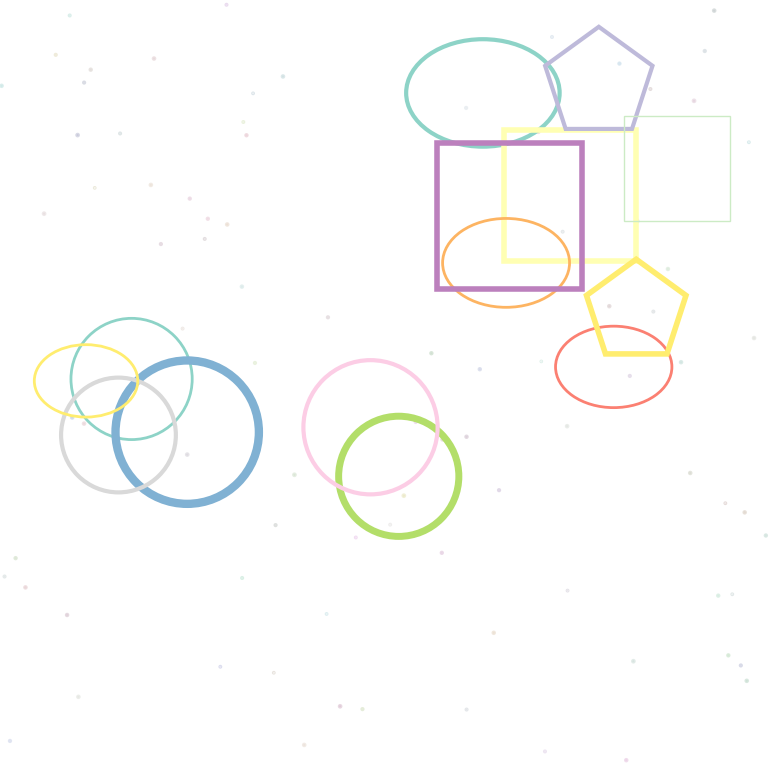[{"shape": "oval", "thickness": 1.5, "radius": 0.5, "center": [0.627, 0.879]}, {"shape": "circle", "thickness": 1, "radius": 0.39, "center": [0.171, 0.508]}, {"shape": "square", "thickness": 2, "radius": 0.43, "center": [0.741, 0.746]}, {"shape": "pentagon", "thickness": 1.5, "radius": 0.37, "center": [0.778, 0.892]}, {"shape": "oval", "thickness": 1, "radius": 0.38, "center": [0.797, 0.523]}, {"shape": "circle", "thickness": 3, "radius": 0.47, "center": [0.243, 0.439]}, {"shape": "oval", "thickness": 1, "radius": 0.41, "center": [0.657, 0.659]}, {"shape": "circle", "thickness": 2.5, "radius": 0.39, "center": [0.518, 0.381]}, {"shape": "circle", "thickness": 1.5, "radius": 0.44, "center": [0.481, 0.445]}, {"shape": "circle", "thickness": 1.5, "radius": 0.37, "center": [0.154, 0.435]}, {"shape": "square", "thickness": 2, "radius": 0.47, "center": [0.662, 0.719]}, {"shape": "square", "thickness": 0.5, "radius": 0.34, "center": [0.879, 0.782]}, {"shape": "oval", "thickness": 1, "radius": 0.34, "center": [0.112, 0.505]}, {"shape": "pentagon", "thickness": 2, "radius": 0.34, "center": [0.826, 0.595]}]